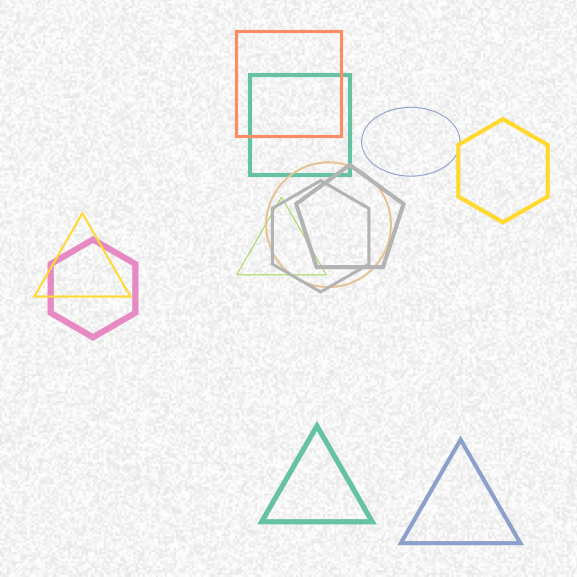[{"shape": "square", "thickness": 2, "radius": 0.43, "center": [0.519, 0.783]}, {"shape": "triangle", "thickness": 2.5, "radius": 0.55, "center": [0.549, 0.151]}, {"shape": "square", "thickness": 1.5, "radius": 0.46, "center": [0.5, 0.854]}, {"shape": "triangle", "thickness": 2, "radius": 0.6, "center": [0.798, 0.118]}, {"shape": "oval", "thickness": 0.5, "radius": 0.43, "center": [0.711, 0.754]}, {"shape": "hexagon", "thickness": 3, "radius": 0.42, "center": [0.161, 0.5]}, {"shape": "triangle", "thickness": 0.5, "radius": 0.45, "center": [0.487, 0.568]}, {"shape": "hexagon", "thickness": 2, "radius": 0.45, "center": [0.871, 0.704]}, {"shape": "triangle", "thickness": 1, "radius": 0.48, "center": [0.143, 0.534]}, {"shape": "circle", "thickness": 1, "radius": 0.54, "center": [0.569, 0.61]}, {"shape": "hexagon", "thickness": 1.5, "radius": 0.48, "center": [0.555, 0.59]}, {"shape": "pentagon", "thickness": 2, "radius": 0.49, "center": [0.606, 0.616]}]